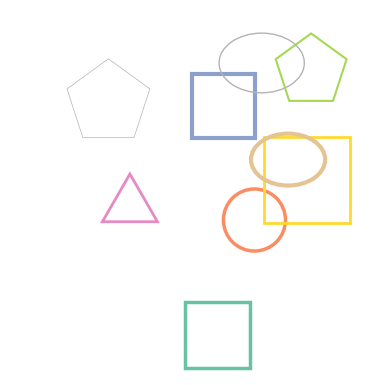[{"shape": "square", "thickness": 2.5, "radius": 0.43, "center": [0.565, 0.129]}, {"shape": "circle", "thickness": 2.5, "radius": 0.4, "center": [0.661, 0.429]}, {"shape": "square", "thickness": 3, "radius": 0.41, "center": [0.581, 0.725]}, {"shape": "triangle", "thickness": 2, "radius": 0.41, "center": [0.337, 0.465]}, {"shape": "pentagon", "thickness": 1.5, "radius": 0.48, "center": [0.808, 0.816]}, {"shape": "square", "thickness": 2, "radius": 0.56, "center": [0.797, 0.533]}, {"shape": "oval", "thickness": 3, "radius": 0.48, "center": [0.748, 0.586]}, {"shape": "oval", "thickness": 1, "radius": 0.55, "center": [0.68, 0.836]}, {"shape": "pentagon", "thickness": 0.5, "radius": 0.57, "center": [0.282, 0.734]}]